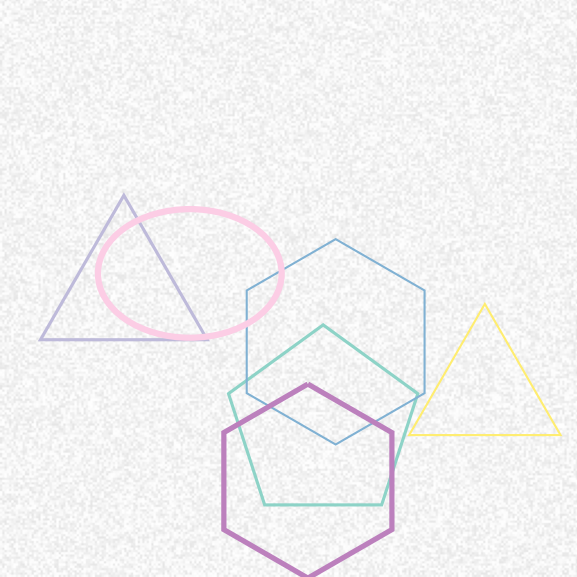[{"shape": "pentagon", "thickness": 1.5, "radius": 0.86, "center": [0.56, 0.264]}, {"shape": "triangle", "thickness": 1.5, "radius": 0.83, "center": [0.214, 0.494]}, {"shape": "hexagon", "thickness": 1, "radius": 0.89, "center": [0.581, 0.407]}, {"shape": "oval", "thickness": 3, "radius": 0.8, "center": [0.329, 0.526]}, {"shape": "hexagon", "thickness": 2.5, "radius": 0.84, "center": [0.533, 0.166]}, {"shape": "triangle", "thickness": 1, "radius": 0.76, "center": [0.84, 0.321]}]